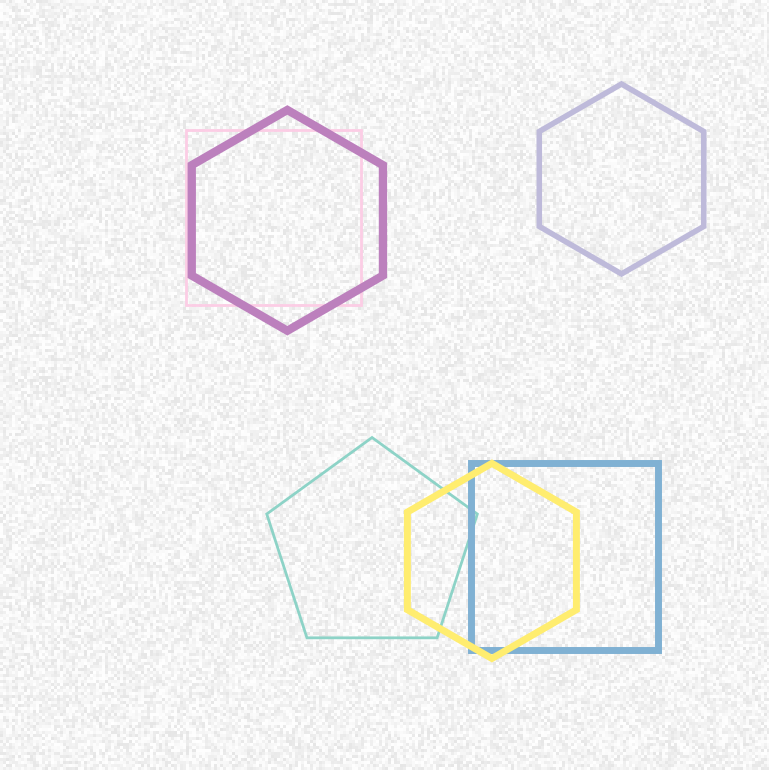[{"shape": "pentagon", "thickness": 1, "radius": 0.72, "center": [0.483, 0.288]}, {"shape": "hexagon", "thickness": 2, "radius": 0.62, "center": [0.807, 0.768]}, {"shape": "square", "thickness": 2.5, "radius": 0.61, "center": [0.733, 0.277]}, {"shape": "square", "thickness": 1, "radius": 0.57, "center": [0.355, 0.717]}, {"shape": "hexagon", "thickness": 3, "radius": 0.72, "center": [0.373, 0.714]}, {"shape": "hexagon", "thickness": 2.5, "radius": 0.63, "center": [0.639, 0.272]}]